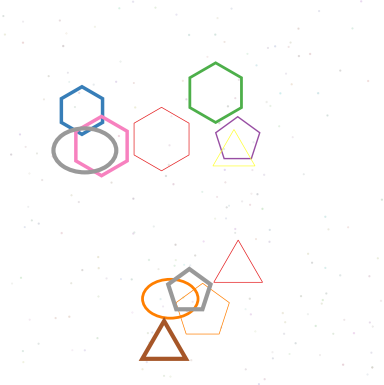[{"shape": "triangle", "thickness": 0.5, "radius": 0.37, "center": [0.619, 0.303]}, {"shape": "hexagon", "thickness": 0.5, "radius": 0.41, "center": [0.42, 0.639]}, {"shape": "hexagon", "thickness": 2.5, "radius": 0.31, "center": [0.213, 0.713]}, {"shape": "hexagon", "thickness": 2, "radius": 0.39, "center": [0.56, 0.759]}, {"shape": "pentagon", "thickness": 1, "radius": 0.3, "center": [0.617, 0.637]}, {"shape": "pentagon", "thickness": 0.5, "radius": 0.36, "center": [0.526, 0.191]}, {"shape": "oval", "thickness": 2, "radius": 0.36, "center": [0.442, 0.224]}, {"shape": "triangle", "thickness": 0.5, "radius": 0.32, "center": [0.608, 0.601]}, {"shape": "triangle", "thickness": 3, "radius": 0.33, "center": [0.426, 0.101]}, {"shape": "hexagon", "thickness": 2.5, "radius": 0.38, "center": [0.264, 0.621]}, {"shape": "pentagon", "thickness": 3, "radius": 0.29, "center": [0.492, 0.243]}, {"shape": "oval", "thickness": 3, "radius": 0.41, "center": [0.22, 0.609]}]